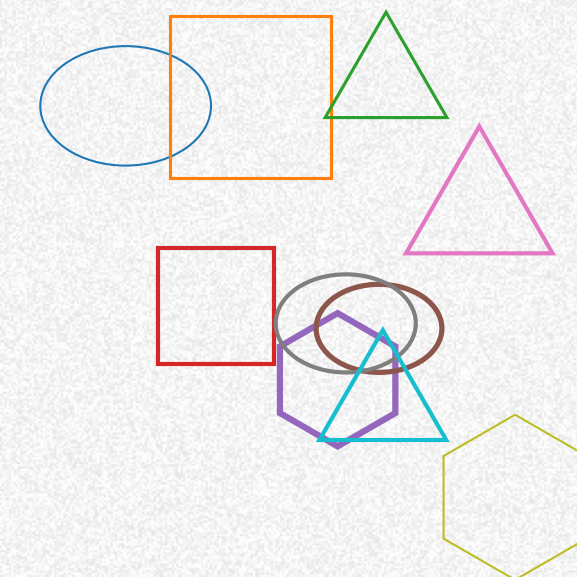[{"shape": "oval", "thickness": 1, "radius": 0.74, "center": [0.218, 0.816]}, {"shape": "square", "thickness": 1.5, "radius": 0.7, "center": [0.434, 0.831]}, {"shape": "triangle", "thickness": 1.5, "radius": 0.61, "center": [0.668, 0.856]}, {"shape": "square", "thickness": 2, "radius": 0.5, "center": [0.374, 0.469]}, {"shape": "hexagon", "thickness": 3, "radius": 0.58, "center": [0.585, 0.342]}, {"shape": "oval", "thickness": 2.5, "radius": 0.54, "center": [0.656, 0.431]}, {"shape": "triangle", "thickness": 2, "radius": 0.73, "center": [0.83, 0.634]}, {"shape": "oval", "thickness": 2, "radius": 0.61, "center": [0.599, 0.439]}, {"shape": "hexagon", "thickness": 1, "radius": 0.72, "center": [0.892, 0.138]}, {"shape": "triangle", "thickness": 2, "radius": 0.63, "center": [0.663, 0.301]}]